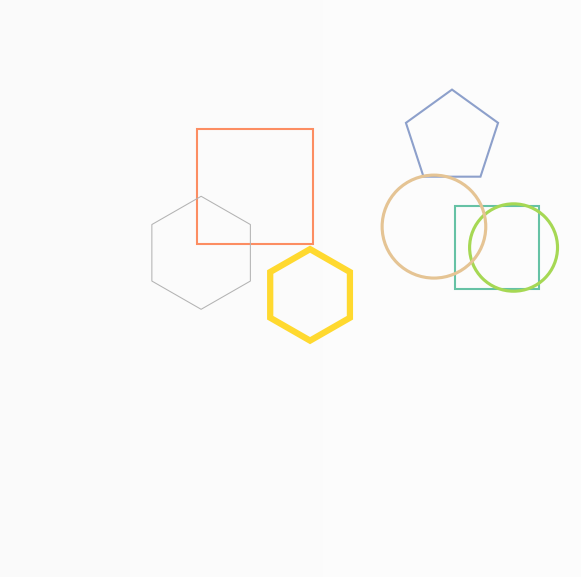[{"shape": "square", "thickness": 1, "radius": 0.36, "center": [0.855, 0.57]}, {"shape": "square", "thickness": 1, "radius": 0.5, "center": [0.439, 0.676]}, {"shape": "pentagon", "thickness": 1, "radius": 0.42, "center": [0.778, 0.761]}, {"shape": "circle", "thickness": 1.5, "radius": 0.38, "center": [0.884, 0.571]}, {"shape": "hexagon", "thickness": 3, "radius": 0.4, "center": [0.533, 0.489]}, {"shape": "circle", "thickness": 1.5, "radius": 0.45, "center": [0.747, 0.607]}, {"shape": "hexagon", "thickness": 0.5, "radius": 0.49, "center": [0.346, 0.561]}]